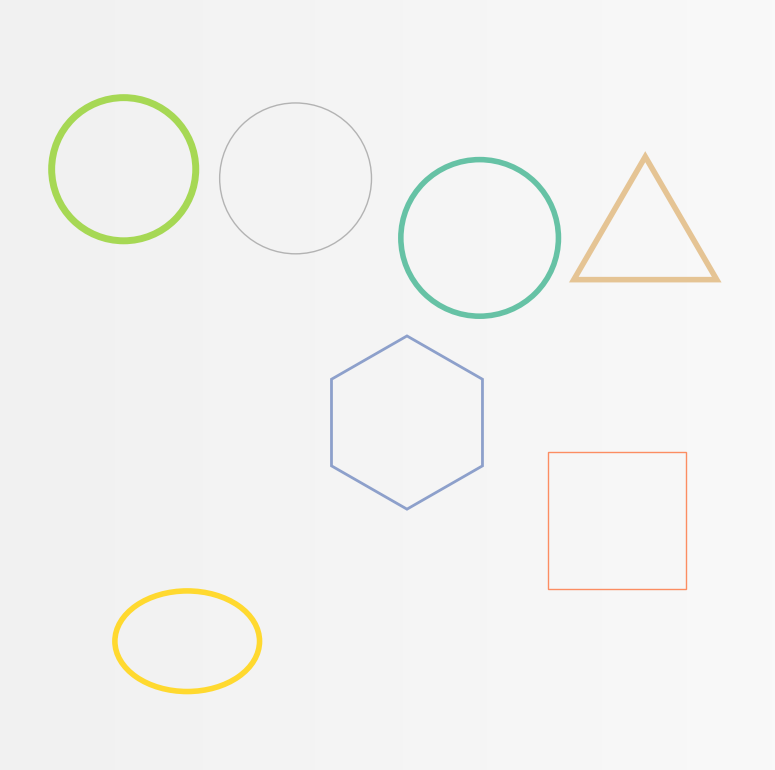[{"shape": "circle", "thickness": 2, "radius": 0.51, "center": [0.619, 0.691]}, {"shape": "square", "thickness": 0.5, "radius": 0.44, "center": [0.796, 0.324]}, {"shape": "hexagon", "thickness": 1, "radius": 0.56, "center": [0.525, 0.451]}, {"shape": "circle", "thickness": 2.5, "radius": 0.46, "center": [0.16, 0.78]}, {"shape": "oval", "thickness": 2, "radius": 0.47, "center": [0.242, 0.167]}, {"shape": "triangle", "thickness": 2, "radius": 0.53, "center": [0.833, 0.69]}, {"shape": "circle", "thickness": 0.5, "radius": 0.49, "center": [0.381, 0.768]}]